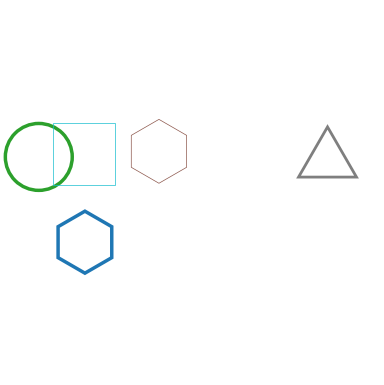[{"shape": "hexagon", "thickness": 2.5, "radius": 0.4, "center": [0.221, 0.371]}, {"shape": "circle", "thickness": 2.5, "radius": 0.43, "center": [0.101, 0.592]}, {"shape": "hexagon", "thickness": 0.5, "radius": 0.41, "center": [0.413, 0.607]}, {"shape": "triangle", "thickness": 2, "radius": 0.43, "center": [0.851, 0.583]}, {"shape": "square", "thickness": 0.5, "radius": 0.4, "center": [0.219, 0.601]}]